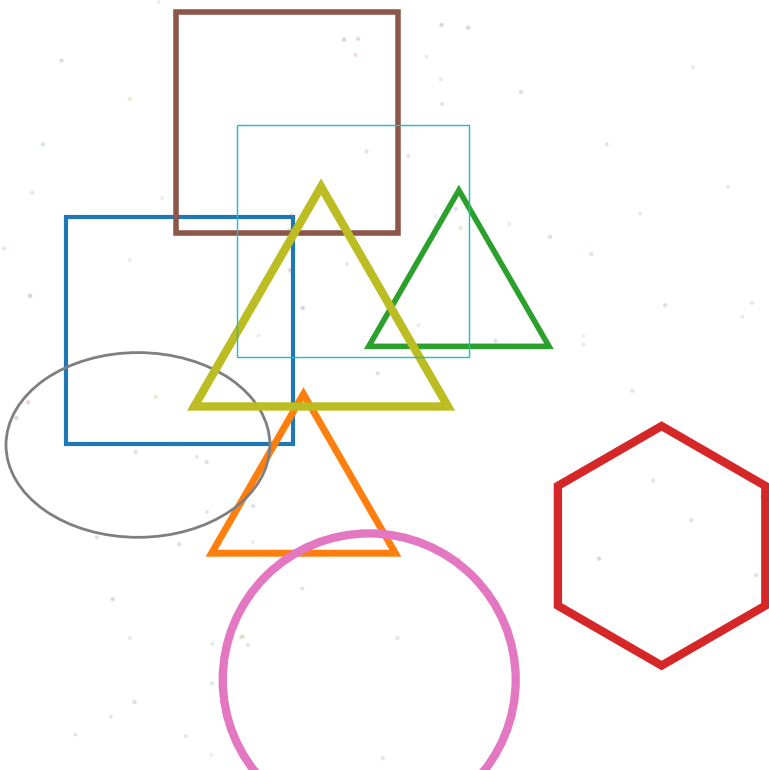[{"shape": "square", "thickness": 1.5, "radius": 0.74, "center": [0.233, 0.571]}, {"shape": "triangle", "thickness": 2.5, "radius": 0.69, "center": [0.394, 0.35]}, {"shape": "triangle", "thickness": 2, "radius": 0.68, "center": [0.596, 0.618]}, {"shape": "hexagon", "thickness": 3, "radius": 0.78, "center": [0.859, 0.291]}, {"shape": "square", "thickness": 2, "radius": 0.72, "center": [0.373, 0.841]}, {"shape": "circle", "thickness": 3, "radius": 0.95, "center": [0.48, 0.117]}, {"shape": "oval", "thickness": 1, "radius": 0.86, "center": [0.179, 0.422]}, {"shape": "triangle", "thickness": 3, "radius": 0.95, "center": [0.417, 0.567]}, {"shape": "square", "thickness": 0.5, "radius": 0.75, "center": [0.459, 0.687]}]